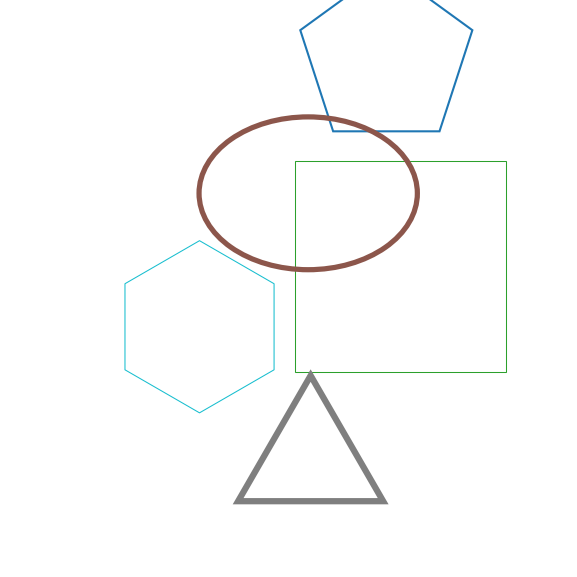[{"shape": "pentagon", "thickness": 1, "radius": 0.78, "center": [0.669, 0.898]}, {"shape": "square", "thickness": 0.5, "radius": 0.91, "center": [0.693, 0.538]}, {"shape": "oval", "thickness": 2.5, "radius": 0.95, "center": [0.534, 0.664]}, {"shape": "triangle", "thickness": 3, "radius": 0.73, "center": [0.538, 0.204]}, {"shape": "hexagon", "thickness": 0.5, "radius": 0.75, "center": [0.345, 0.433]}]